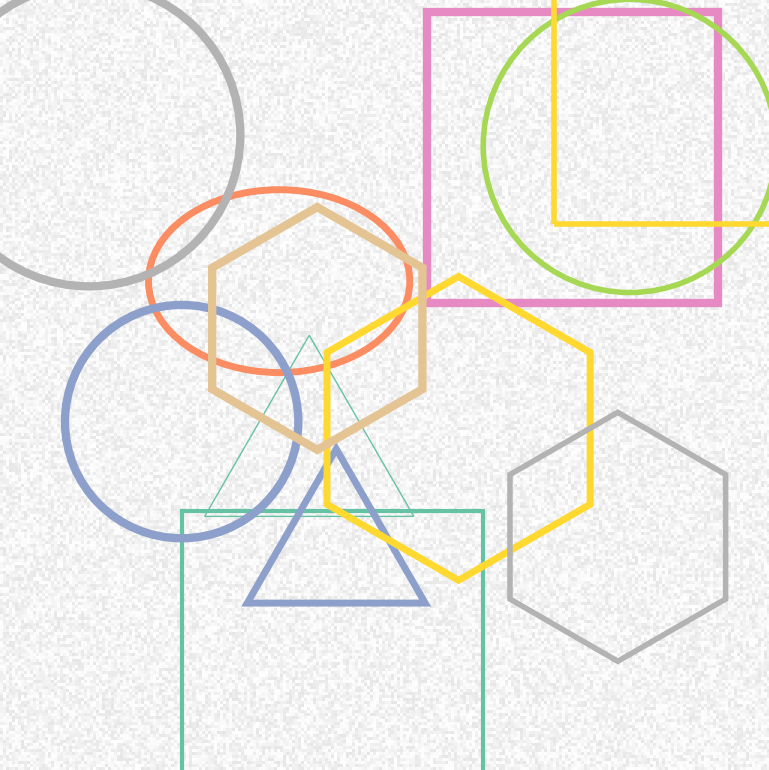[{"shape": "square", "thickness": 1.5, "radius": 0.98, "center": [0.432, 0.141]}, {"shape": "triangle", "thickness": 0.5, "radius": 0.78, "center": [0.402, 0.408]}, {"shape": "oval", "thickness": 2.5, "radius": 0.85, "center": [0.363, 0.635]}, {"shape": "triangle", "thickness": 2.5, "radius": 0.67, "center": [0.437, 0.283]}, {"shape": "circle", "thickness": 3, "radius": 0.76, "center": [0.236, 0.452]}, {"shape": "square", "thickness": 3, "radius": 0.94, "center": [0.743, 0.795]}, {"shape": "circle", "thickness": 2, "radius": 0.95, "center": [0.818, 0.81]}, {"shape": "square", "thickness": 2, "radius": 0.83, "center": [0.885, 0.874]}, {"shape": "hexagon", "thickness": 2.5, "radius": 0.99, "center": [0.596, 0.444]}, {"shape": "hexagon", "thickness": 3, "radius": 0.79, "center": [0.412, 0.573]}, {"shape": "hexagon", "thickness": 2, "radius": 0.81, "center": [0.802, 0.303]}, {"shape": "circle", "thickness": 3, "radius": 0.98, "center": [0.116, 0.825]}]